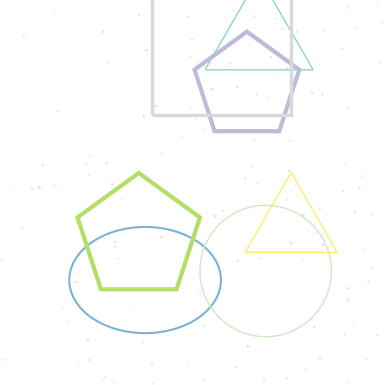[{"shape": "triangle", "thickness": 1, "radius": 0.81, "center": [0.673, 0.9]}, {"shape": "pentagon", "thickness": 3, "radius": 0.71, "center": [0.641, 0.775]}, {"shape": "oval", "thickness": 1.5, "radius": 0.98, "center": [0.377, 0.273]}, {"shape": "pentagon", "thickness": 3, "radius": 0.84, "center": [0.36, 0.384]}, {"shape": "square", "thickness": 2.5, "radius": 0.9, "center": [0.576, 0.883]}, {"shape": "circle", "thickness": 1, "radius": 0.85, "center": [0.69, 0.296]}, {"shape": "triangle", "thickness": 1, "radius": 0.69, "center": [0.756, 0.414]}]